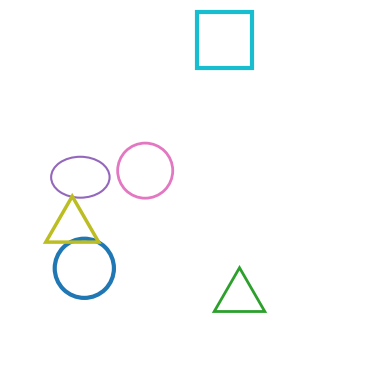[{"shape": "circle", "thickness": 3, "radius": 0.38, "center": [0.219, 0.303]}, {"shape": "triangle", "thickness": 2, "radius": 0.38, "center": [0.622, 0.229]}, {"shape": "oval", "thickness": 1.5, "radius": 0.38, "center": [0.209, 0.54]}, {"shape": "circle", "thickness": 2, "radius": 0.36, "center": [0.377, 0.557]}, {"shape": "triangle", "thickness": 2.5, "radius": 0.4, "center": [0.188, 0.411]}, {"shape": "square", "thickness": 3, "radius": 0.36, "center": [0.583, 0.896]}]